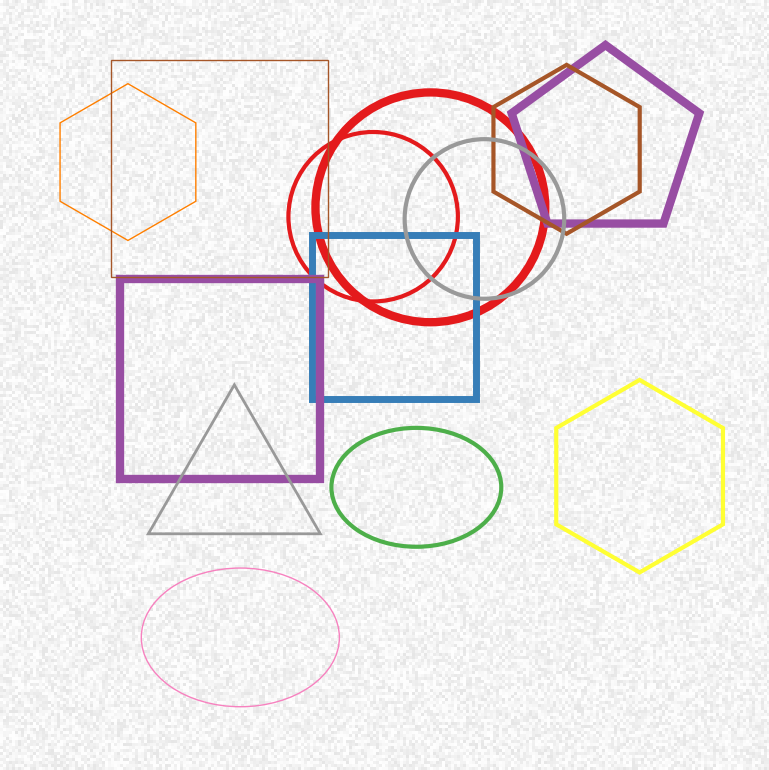[{"shape": "circle", "thickness": 1.5, "radius": 0.55, "center": [0.485, 0.719]}, {"shape": "circle", "thickness": 3, "radius": 0.75, "center": [0.559, 0.731]}, {"shape": "square", "thickness": 2.5, "radius": 0.53, "center": [0.511, 0.588]}, {"shape": "oval", "thickness": 1.5, "radius": 0.55, "center": [0.541, 0.367]}, {"shape": "square", "thickness": 3, "radius": 0.65, "center": [0.286, 0.508]}, {"shape": "pentagon", "thickness": 3, "radius": 0.64, "center": [0.786, 0.813]}, {"shape": "hexagon", "thickness": 0.5, "radius": 0.51, "center": [0.166, 0.79]}, {"shape": "hexagon", "thickness": 1.5, "radius": 0.63, "center": [0.831, 0.382]}, {"shape": "square", "thickness": 0.5, "radius": 0.7, "center": [0.285, 0.782]}, {"shape": "hexagon", "thickness": 1.5, "radius": 0.55, "center": [0.736, 0.806]}, {"shape": "oval", "thickness": 0.5, "radius": 0.64, "center": [0.312, 0.172]}, {"shape": "triangle", "thickness": 1, "radius": 0.64, "center": [0.304, 0.371]}, {"shape": "circle", "thickness": 1.5, "radius": 0.52, "center": [0.629, 0.716]}]